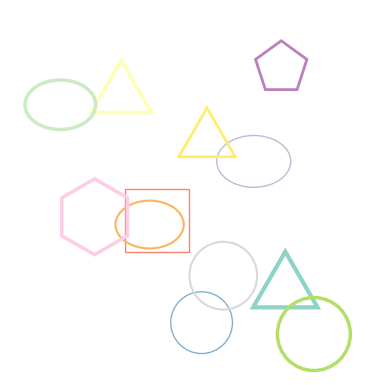[{"shape": "triangle", "thickness": 3, "radius": 0.48, "center": [0.741, 0.25]}, {"shape": "triangle", "thickness": 2.5, "radius": 0.45, "center": [0.315, 0.753]}, {"shape": "oval", "thickness": 1, "radius": 0.48, "center": [0.659, 0.581]}, {"shape": "square", "thickness": 1, "radius": 0.41, "center": [0.408, 0.428]}, {"shape": "circle", "thickness": 1, "radius": 0.4, "center": [0.524, 0.162]}, {"shape": "oval", "thickness": 1.5, "radius": 0.44, "center": [0.389, 0.417]}, {"shape": "circle", "thickness": 2.5, "radius": 0.47, "center": [0.815, 0.132]}, {"shape": "hexagon", "thickness": 2.5, "radius": 0.49, "center": [0.246, 0.437]}, {"shape": "circle", "thickness": 1.5, "radius": 0.44, "center": [0.58, 0.284]}, {"shape": "pentagon", "thickness": 2, "radius": 0.35, "center": [0.73, 0.824]}, {"shape": "oval", "thickness": 2.5, "radius": 0.46, "center": [0.157, 0.728]}, {"shape": "triangle", "thickness": 2, "radius": 0.42, "center": [0.538, 0.635]}]